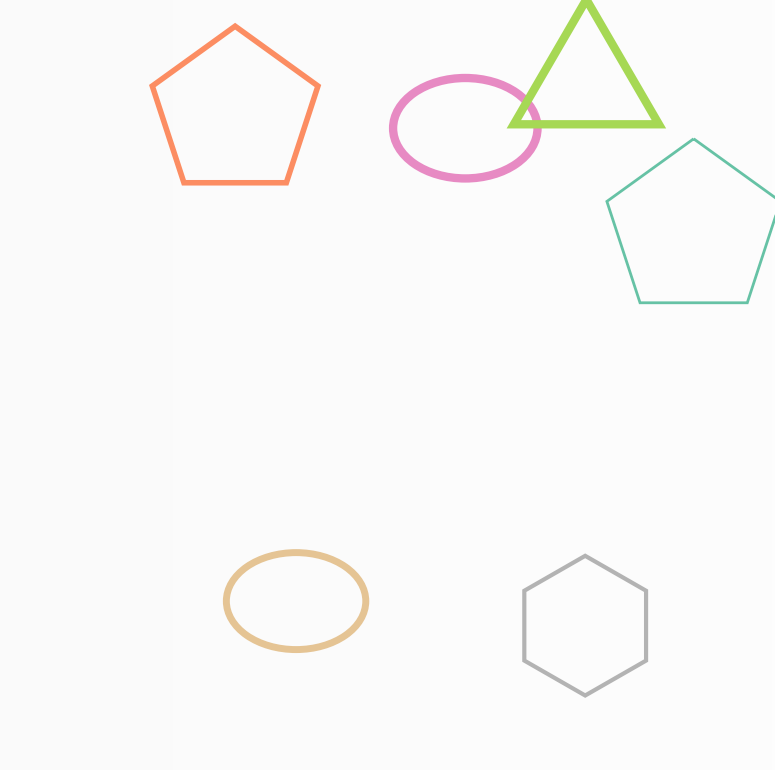[{"shape": "pentagon", "thickness": 1, "radius": 0.59, "center": [0.895, 0.702]}, {"shape": "pentagon", "thickness": 2, "radius": 0.56, "center": [0.303, 0.854]}, {"shape": "oval", "thickness": 3, "radius": 0.47, "center": [0.6, 0.833]}, {"shape": "triangle", "thickness": 3, "radius": 0.54, "center": [0.757, 0.893]}, {"shape": "oval", "thickness": 2.5, "radius": 0.45, "center": [0.382, 0.219]}, {"shape": "hexagon", "thickness": 1.5, "radius": 0.45, "center": [0.755, 0.187]}]